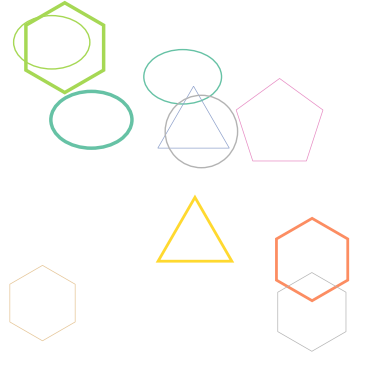[{"shape": "oval", "thickness": 1, "radius": 0.5, "center": [0.474, 0.801]}, {"shape": "oval", "thickness": 2.5, "radius": 0.53, "center": [0.237, 0.689]}, {"shape": "hexagon", "thickness": 2, "radius": 0.53, "center": [0.811, 0.326]}, {"shape": "triangle", "thickness": 0.5, "radius": 0.54, "center": [0.503, 0.669]}, {"shape": "pentagon", "thickness": 0.5, "radius": 0.59, "center": [0.726, 0.678]}, {"shape": "hexagon", "thickness": 2.5, "radius": 0.58, "center": [0.168, 0.876]}, {"shape": "oval", "thickness": 1, "radius": 0.5, "center": [0.134, 0.89]}, {"shape": "triangle", "thickness": 2, "radius": 0.55, "center": [0.506, 0.377]}, {"shape": "hexagon", "thickness": 0.5, "radius": 0.49, "center": [0.11, 0.213]}, {"shape": "hexagon", "thickness": 0.5, "radius": 0.51, "center": [0.81, 0.19]}, {"shape": "circle", "thickness": 1, "radius": 0.47, "center": [0.523, 0.658]}]